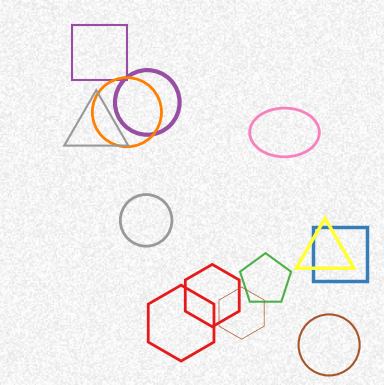[{"shape": "hexagon", "thickness": 2, "radius": 0.49, "center": [0.47, 0.161]}, {"shape": "hexagon", "thickness": 2, "radius": 0.4, "center": [0.551, 0.232]}, {"shape": "square", "thickness": 2.5, "radius": 0.35, "center": [0.883, 0.339]}, {"shape": "pentagon", "thickness": 1.5, "radius": 0.35, "center": [0.69, 0.273]}, {"shape": "square", "thickness": 1.5, "radius": 0.35, "center": [0.259, 0.863]}, {"shape": "circle", "thickness": 3, "radius": 0.42, "center": [0.383, 0.734]}, {"shape": "circle", "thickness": 2, "radius": 0.45, "center": [0.33, 0.709]}, {"shape": "triangle", "thickness": 2.5, "radius": 0.43, "center": [0.844, 0.347]}, {"shape": "circle", "thickness": 1.5, "radius": 0.4, "center": [0.855, 0.104]}, {"shape": "hexagon", "thickness": 0.5, "radius": 0.34, "center": [0.628, 0.187]}, {"shape": "oval", "thickness": 2, "radius": 0.45, "center": [0.739, 0.656]}, {"shape": "circle", "thickness": 2, "radius": 0.34, "center": [0.38, 0.428]}, {"shape": "triangle", "thickness": 1.5, "radius": 0.48, "center": [0.25, 0.67]}]